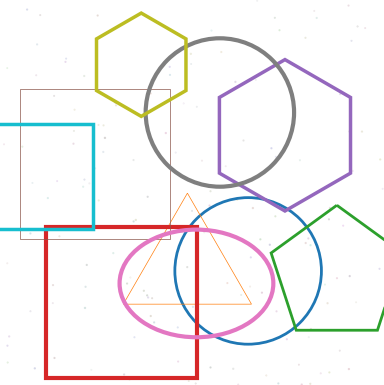[{"shape": "circle", "thickness": 2, "radius": 0.95, "center": [0.645, 0.296]}, {"shape": "triangle", "thickness": 0.5, "radius": 0.96, "center": [0.487, 0.306]}, {"shape": "pentagon", "thickness": 2, "radius": 0.9, "center": [0.875, 0.287]}, {"shape": "square", "thickness": 3, "radius": 0.98, "center": [0.316, 0.214]}, {"shape": "hexagon", "thickness": 2.5, "radius": 0.98, "center": [0.74, 0.649]}, {"shape": "square", "thickness": 0.5, "radius": 0.97, "center": [0.246, 0.574]}, {"shape": "oval", "thickness": 3, "radius": 1.0, "center": [0.51, 0.264]}, {"shape": "circle", "thickness": 3, "radius": 0.96, "center": [0.571, 0.708]}, {"shape": "hexagon", "thickness": 2.5, "radius": 0.67, "center": [0.367, 0.832]}, {"shape": "square", "thickness": 2.5, "radius": 0.69, "center": [0.104, 0.541]}]